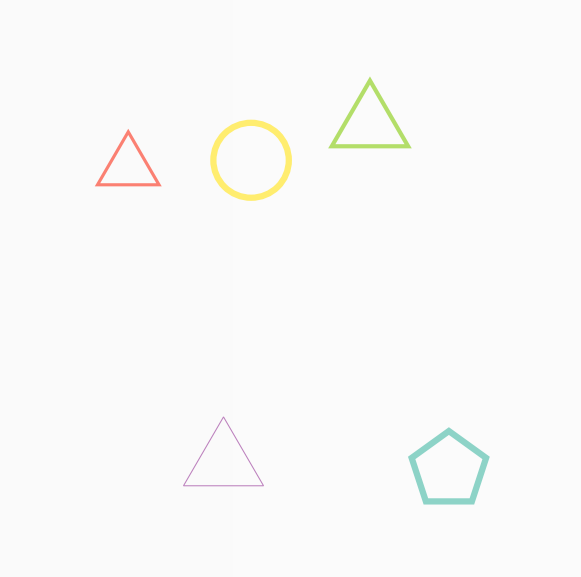[{"shape": "pentagon", "thickness": 3, "radius": 0.34, "center": [0.772, 0.185]}, {"shape": "triangle", "thickness": 1.5, "radius": 0.31, "center": [0.221, 0.71]}, {"shape": "triangle", "thickness": 2, "radius": 0.38, "center": [0.636, 0.784]}, {"shape": "triangle", "thickness": 0.5, "radius": 0.4, "center": [0.385, 0.198]}, {"shape": "circle", "thickness": 3, "radius": 0.32, "center": [0.432, 0.722]}]